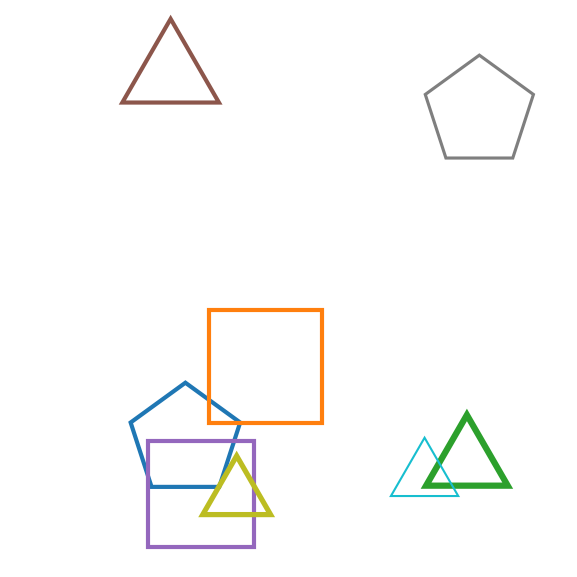[{"shape": "pentagon", "thickness": 2, "radius": 0.5, "center": [0.321, 0.237]}, {"shape": "square", "thickness": 2, "radius": 0.49, "center": [0.46, 0.365]}, {"shape": "triangle", "thickness": 3, "radius": 0.41, "center": [0.808, 0.199]}, {"shape": "square", "thickness": 2, "radius": 0.46, "center": [0.349, 0.143]}, {"shape": "triangle", "thickness": 2, "radius": 0.48, "center": [0.295, 0.87]}, {"shape": "pentagon", "thickness": 1.5, "radius": 0.49, "center": [0.83, 0.805]}, {"shape": "triangle", "thickness": 2.5, "radius": 0.34, "center": [0.41, 0.142]}, {"shape": "triangle", "thickness": 1, "radius": 0.34, "center": [0.735, 0.174]}]